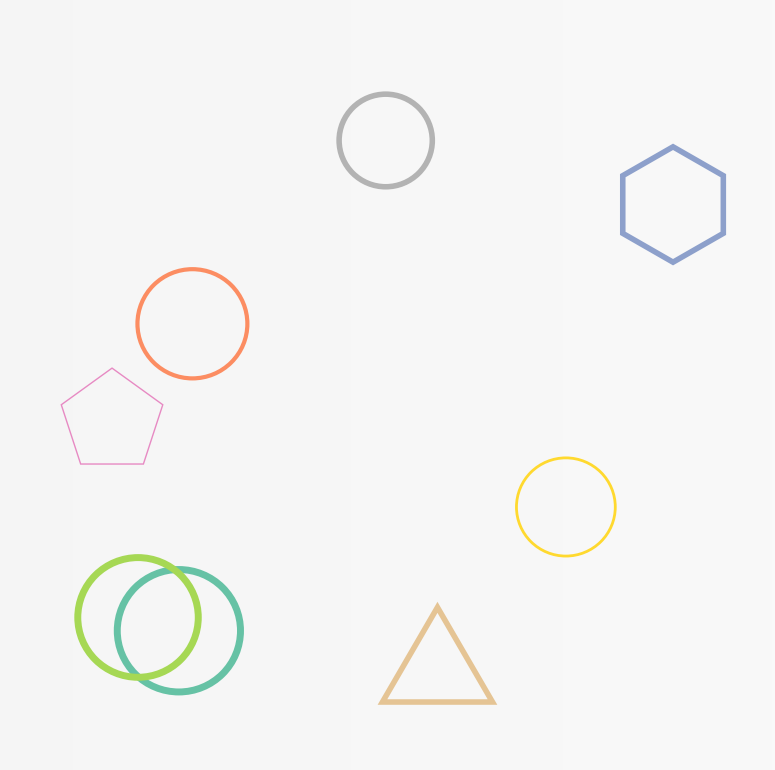[{"shape": "circle", "thickness": 2.5, "radius": 0.4, "center": [0.231, 0.181]}, {"shape": "circle", "thickness": 1.5, "radius": 0.35, "center": [0.248, 0.58]}, {"shape": "hexagon", "thickness": 2, "radius": 0.37, "center": [0.868, 0.734]}, {"shape": "pentagon", "thickness": 0.5, "radius": 0.34, "center": [0.145, 0.453]}, {"shape": "circle", "thickness": 2.5, "radius": 0.39, "center": [0.178, 0.198]}, {"shape": "circle", "thickness": 1, "radius": 0.32, "center": [0.73, 0.342]}, {"shape": "triangle", "thickness": 2, "radius": 0.41, "center": [0.564, 0.129]}, {"shape": "circle", "thickness": 2, "radius": 0.3, "center": [0.498, 0.818]}]